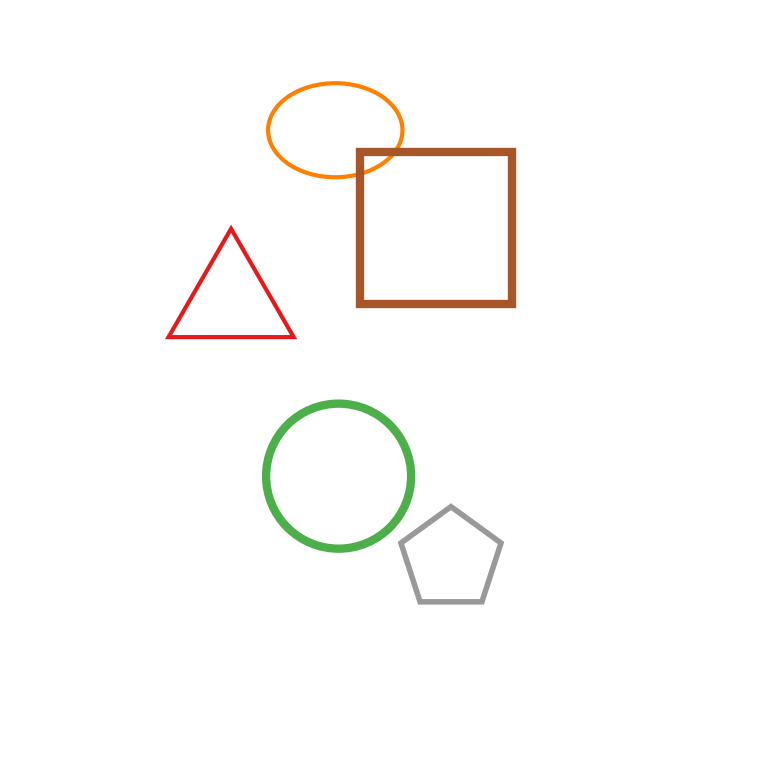[{"shape": "triangle", "thickness": 1.5, "radius": 0.47, "center": [0.3, 0.609]}, {"shape": "circle", "thickness": 3, "radius": 0.47, "center": [0.44, 0.382]}, {"shape": "oval", "thickness": 1.5, "radius": 0.44, "center": [0.435, 0.831]}, {"shape": "square", "thickness": 3, "radius": 0.49, "center": [0.567, 0.704]}, {"shape": "pentagon", "thickness": 2, "radius": 0.34, "center": [0.586, 0.274]}]